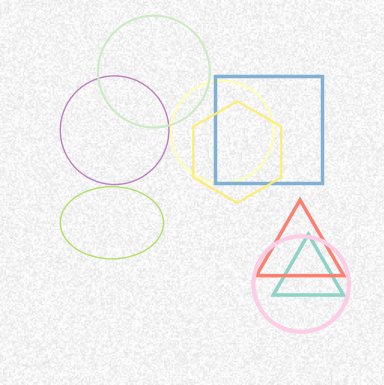[{"shape": "triangle", "thickness": 2.5, "radius": 0.53, "center": [0.801, 0.286]}, {"shape": "circle", "thickness": 1.5, "radius": 0.67, "center": [0.577, 0.657]}, {"shape": "triangle", "thickness": 2.5, "radius": 0.66, "center": [0.779, 0.35]}, {"shape": "square", "thickness": 2.5, "radius": 0.69, "center": [0.697, 0.663]}, {"shape": "oval", "thickness": 1, "radius": 0.67, "center": [0.291, 0.421]}, {"shape": "circle", "thickness": 3, "radius": 0.62, "center": [0.782, 0.262]}, {"shape": "circle", "thickness": 1, "radius": 0.71, "center": [0.298, 0.662]}, {"shape": "circle", "thickness": 1.5, "radius": 0.73, "center": [0.4, 0.814]}, {"shape": "hexagon", "thickness": 1.5, "radius": 0.66, "center": [0.616, 0.605]}]